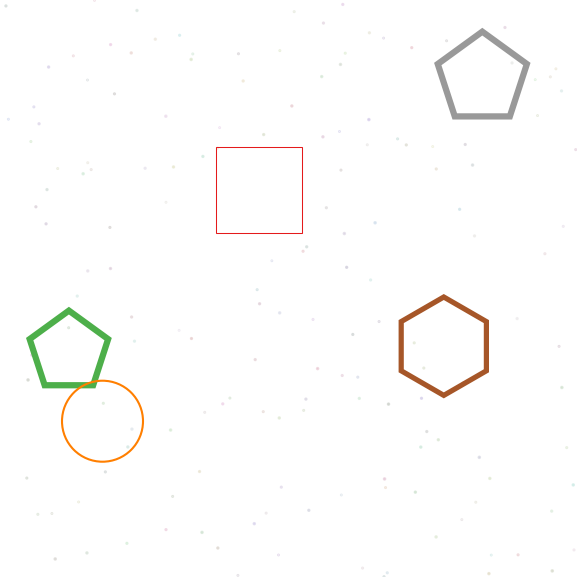[{"shape": "square", "thickness": 0.5, "radius": 0.37, "center": [0.448, 0.67]}, {"shape": "pentagon", "thickness": 3, "radius": 0.36, "center": [0.119, 0.39]}, {"shape": "circle", "thickness": 1, "radius": 0.35, "center": [0.177, 0.27]}, {"shape": "hexagon", "thickness": 2.5, "radius": 0.43, "center": [0.768, 0.4]}, {"shape": "pentagon", "thickness": 3, "radius": 0.41, "center": [0.835, 0.863]}]